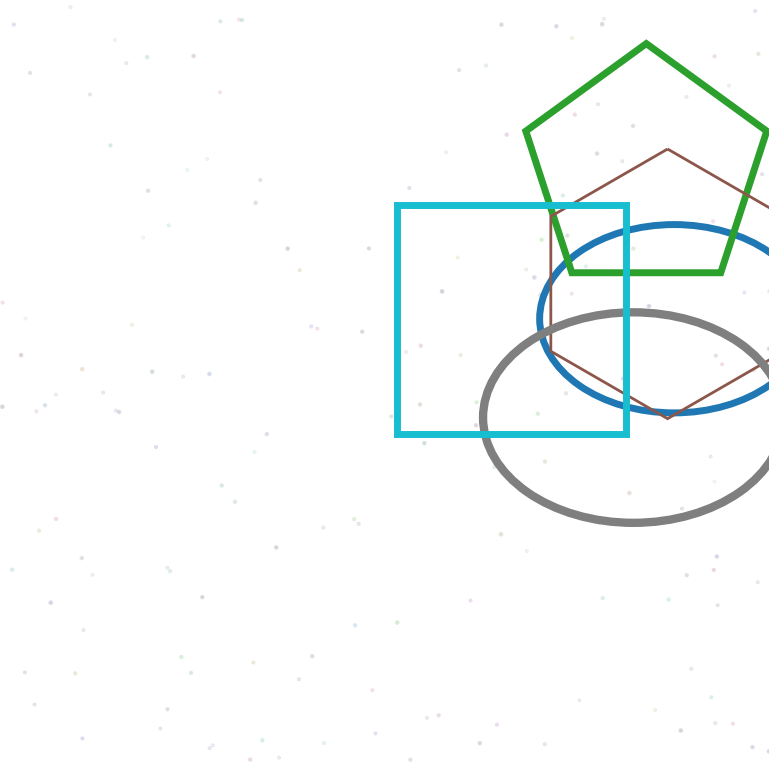[{"shape": "oval", "thickness": 2.5, "radius": 0.87, "center": [0.876, 0.586]}, {"shape": "pentagon", "thickness": 2.5, "radius": 0.82, "center": [0.839, 0.779]}, {"shape": "hexagon", "thickness": 1, "radius": 0.88, "center": [0.867, 0.631]}, {"shape": "oval", "thickness": 3, "radius": 0.98, "center": [0.823, 0.458]}, {"shape": "square", "thickness": 2.5, "radius": 0.74, "center": [0.665, 0.585]}]